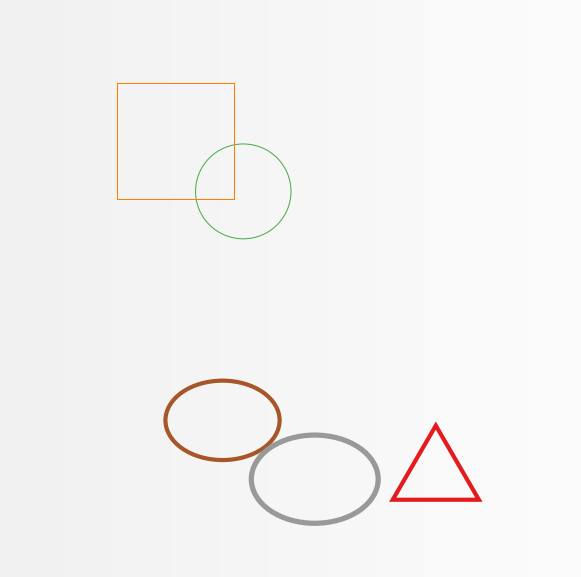[{"shape": "triangle", "thickness": 2, "radius": 0.43, "center": [0.75, 0.177]}, {"shape": "circle", "thickness": 0.5, "radius": 0.41, "center": [0.419, 0.668]}, {"shape": "square", "thickness": 0.5, "radius": 0.5, "center": [0.301, 0.755]}, {"shape": "oval", "thickness": 2, "radius": 0.49, "center": [0.383, 0.271]}, {"shape": "oval", "thickness": 2.5, "radius": 0.55, "center": [0.542, 0.169]}]